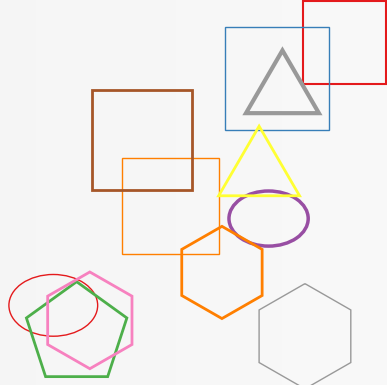[{"shape": "square", "thickness": 1.5, "radius": 0.54, "center": [0.888, 0.89]}, {"shape": "oval", "thickness": 1, "radius": 0.57, "center": [0.138, 0.207]}, {"shape": "square", "thickness": 1, "radius": 0.67, "center": [0.715, 0.796]}, {"shape": "pentagon", "thickness": 2, "radius": 0.68, "center": [0.198, 0.132]}, {"shape": "oval", "thickness": 2.5, "radius": 0.51, "center": [0.693, 0.432]}, {"shape": "square", "thickness": 1, "radius": 0.62, "center": [0.44, 0.466]}, {"shape": "hexagon", "thickness": 2, "radius": 0.6, "center": [0.573, 0.292]}, {"shape": "triangle", "thickness": 2, "radius": 0.6, "center": [0.669, 0.552]}, {"shape": "square", "thickness": 2, "radius": 0.65, "center": [0.367, 0.637]}, {"shape": "hexagon", "thickness": 2, "radius": 0.63, "center": [0.232, 0.168]}, {"shape": "triangle", "thickness": 3, "radius": 0.54, "center": [0.729, 0.76]}, {"shape": "hexagon", "thickness": 1, "radius": 0.68, "center": [0.787, 0.127]}]